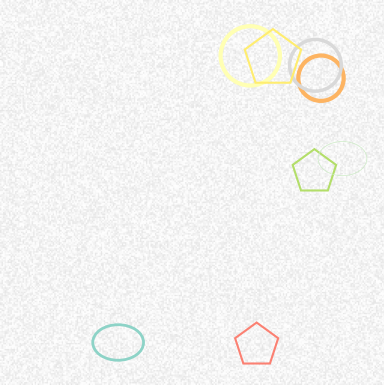[{"shape": "oval", "thickness": 2, "radius": 0.33, "center": [0.307, 0.11]}, {"shape": "circle", "thickness": 3, "radius": 0.39, "center": [0.65, 0.855]}, {"shape": "pentagon", "thickness": 1.5, "radius": 0.29, "center": [0.667, 0.103]}, {"shape": "circle", "thickness": 3, "radius": 0.29, "center": [0.834, 0.797]}, {"shape": "pentagon", "thickness": 1.5, "radius": 0.3, "center": [0.817, 0.553]}, {"shape": "circle", "thickness": 2.5, "radius": 0.34, "center": [0.819, 0.83]}, {"shape": "oval", "thickness": 0.5, "radius": 0.32, "center": [0.89, 0.588]}, {"shape": "pentagon", "thickness": 1.5, "radius": 0.39, "center": [0.709, 0.847]}]